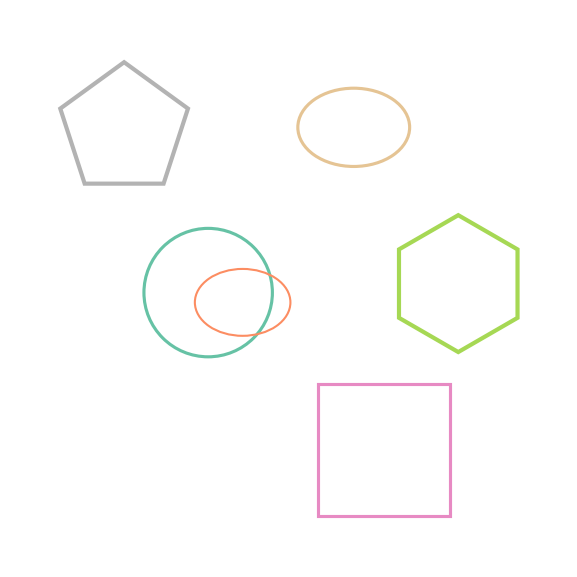[{"shape": "circle", "thickness": 1.5, "radius": 0.56, "center": [0.36, 0.492]}, {"shape": "oval", "thickness": 1, "radius": 0.41, "center": [0.42, 0.476]}, {"shape": "square", "thickness": 1.5, "radius": 0.57, "center": [0.665, 0.219]}, {"shape": "hexagon", "thickness": 2, "radius": 0.59, "center": [0.794, 0.508]}, {"shape": "oval", "thickness": 1.5, "radius": 0.48, "center": [0.613, 0.779]}, {"shape": "pentagon", "thickness": 2, "radius": 0.58, "center": [0.215, 0.775]}]